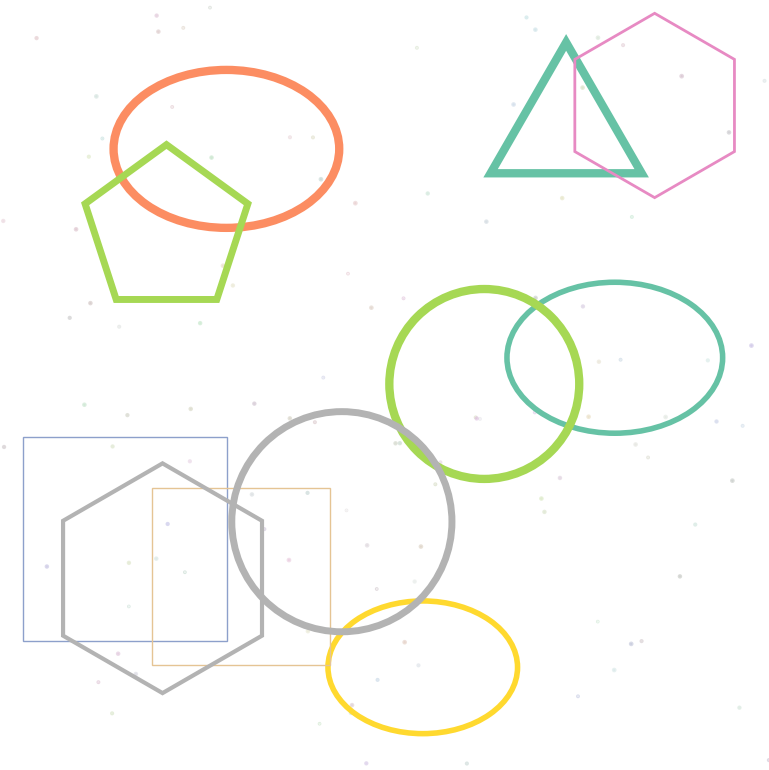[{"shape": "triangle", "thickness": 3, "radius": 0.57, "center": [0.735, 0.832]}, {"shape": "oval", "thickness": 2, "radius": 0.7, "center": [0.798, 0.535]}, {"shape": "oval", "thickness": 3, "radius": 0.73, "center": [0.294, 0.807]}, {"shape": "square", "thickness": 0.5, "radius": 0.66, "center": [0.162, 0.3]}, {"shape": "hexagon", "thickness": 1, "radius": 0.6, "center": [0.85, 0.863]}, {"shape": "pentagon", "thickness": 2.5, "radius": 0.56, "center": [0.216, 0.701]}, {"shape": "circle", "thickness": 3, "radius": 0.62, "center": [0.629, 0.501]}, {"shape": "oval", "thickness": 2, "radius": 0.62, "center": [0.549, 0.133]}, {"shape": "square", "thickness": 0.5, "radius": 0.58, "center": [0.313, 0.251]}, {"shape": "hexagon", "thickness": 1.5, "radius": 0.75, "center": [0.211, 0.249]}, {"shape": "circle", "thickness": 2.5, "radius": 0.71, "center": [0.444, 0.322]}]